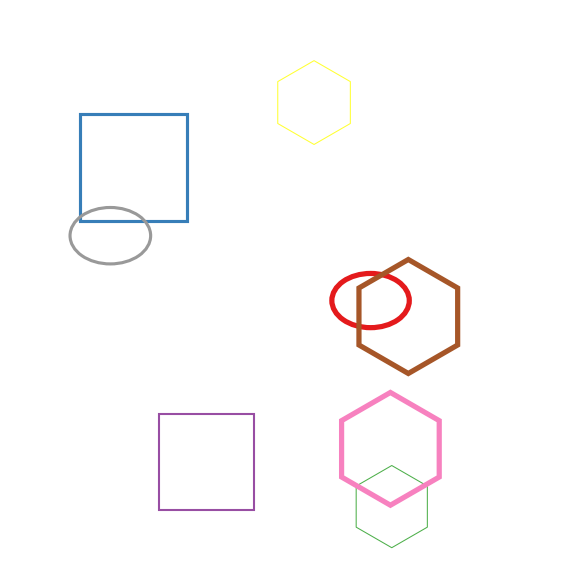[{"shape": "oval", "thickness": 2.5, "radius": 0.34, "center": [0.642, 0.479]}, {"shape": "square", "thickness": 1.5, "radius": 0.46, "center": [0.231, 0.708]}, {"shape": "hexagon", "thickness": 0.5, "radius": 0.36, "center": [0.678, 0.122]}, {"shape": "square", "thickness": 1, "radius": 0.41, "center": [0.357, 0.199]}, {"shape": "hexagon", "thickness": 0.5, "radius": 0.36, "center": [0.544, 0.822]}, {"shape": "hexagon", "thickness": 2.5, "radius": 0.49, "center": [0.707, 0.451]}, {"shape": "hexagon", "thickness": 2.5, "radius": 0.49, "center": [0.676, 0.222]}, {"shape": "oval", "thickness": 1.5, "radius": 0.35, "center": [0.191, 0.591]}]